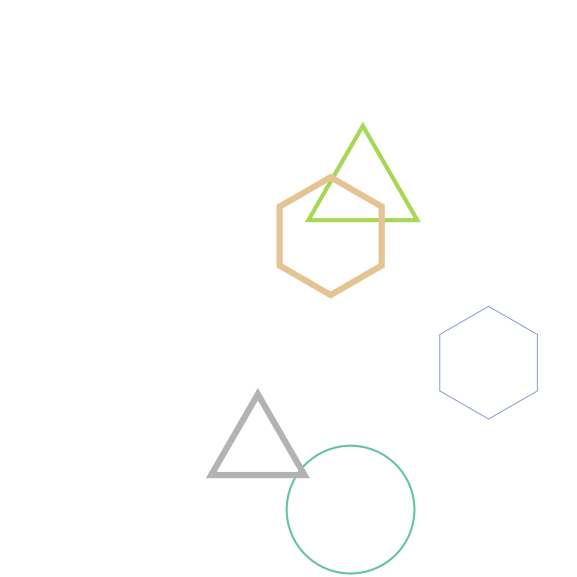[{"shape": "circle", "thickness": 1, "radius": 0.55, "center": [0.607, 0.117]}, {"shape": "hexagon", "thickness": 0.5, "radius": 0.49, "center": [0.846, 0.371]}, {"shape": "triangle", "thickness": 2, "radius": 0.54, "center": [0.628, 0.672]}, {"shape": "hexagon", "thickness": 3, "radius": 0.51, "center": [0.573, 0.59]}, {"shape": "triangle", "thickness": 3, "radius": 0.47, "center": [0.446, 0.223]}]